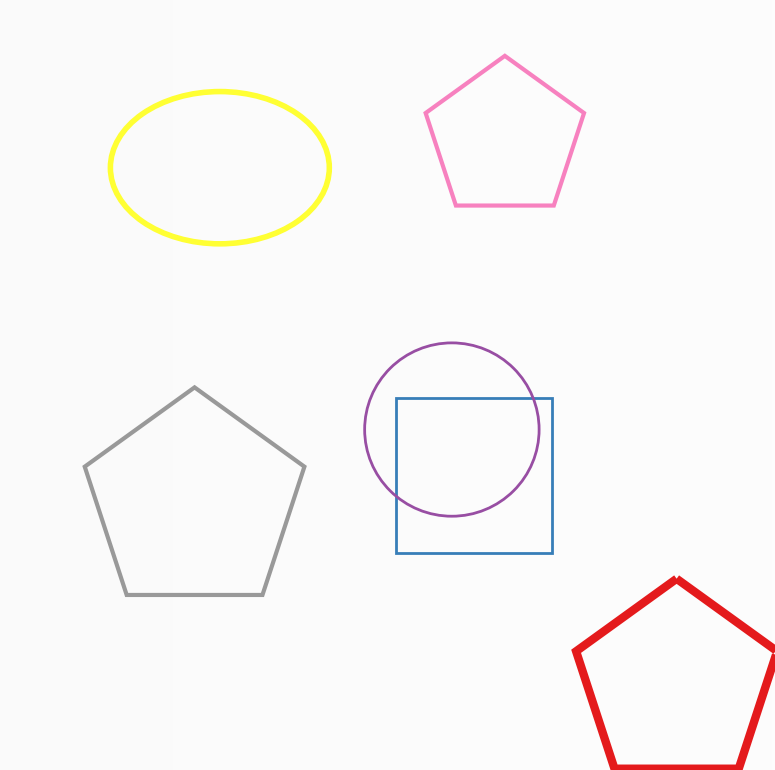[{"shape": "pentagon", "thickness": 3, "radius": 0.68, "center": [0.873, 0.112]}, {"shape": "square", "thickness": 1, "radius": 0.5, "center": [0.612, 0.382]}, {"shape": "circle", "thickness": 1, "radius": 0.56, "center": [0.583, 0.442]}, {"shape": "oval", "thickness": 2, "radius": 0.71, "center": [0.284, 0.782]}, {"shape": "pentagon", "thickness": 1.5, "radius": 0.54, "center": [0.651, 0.82]}, {"shape": "pentagon", "thickness": 1.5, "radius": 0.75, "center": [0.251, 0.348]}]